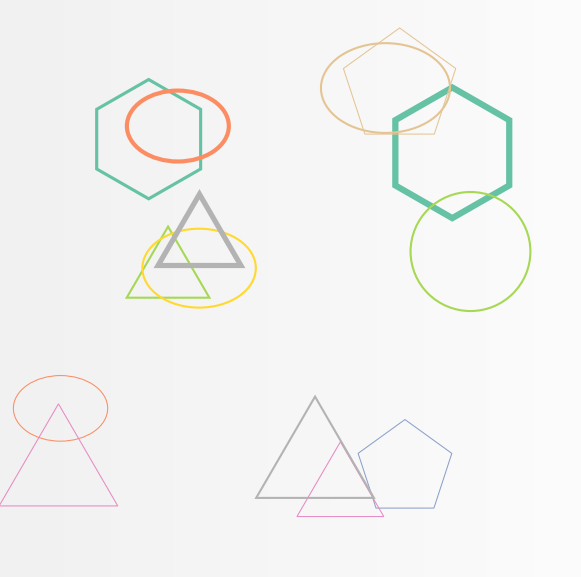[{"shape": "hexagon", "thickness": 3, "radius": 0.57, "center": [0.778, 0.735]}, {"shape": "hexagon", "thickness": 1.5, "radius": 0.52, "center": [0.256, 0.758]}, {"shape": "oval", "thickness": 0.5, "radius": 0.41, "center": [0.104, 0.292]}, {"shape": "oval", "thickness": 2, "radius": 0.44, "center": [0.306, 0.781]}, {"shape": "pentagon", "thickness": 0.5, "radius": 0.42, "center": [0.697, 0.188]}, {"shape": "triangle", "thickness": 0.5, "radius": 0.43, "center": [0.586, 0.148]}, {"shape": "triangle", "thickness": 0.5, "radius": 0.59, "center": [0.101, 0.182]}, {"shape": "circle", "thickness": 1, "radius": 0.52, "center": [0.809, 0.564]}, {"shape": "triangle", "thickness": 1, "radius": 0.41, "center": [0.289, 0.525]}, {"shape": "oval", "thickness": 1, "radius": 0.49, "center": [0.343, 0.535]}, {"shape": "pentagon", "thickness": 0.5, "radius": 0.51, "center": [0.687, 0.849]}, {"shape": "oval", "thickness": 1, "radius": 0.56, "center": [0.663, 0.847]}, {"shape": "triangle", "thickness": 1, "radius": 0.58, "center": [0.542, 0.195]}, {"shape": "triangle", "thickness": 2.5, "radius": 0.41, "center": [0.343, 0.581]}]